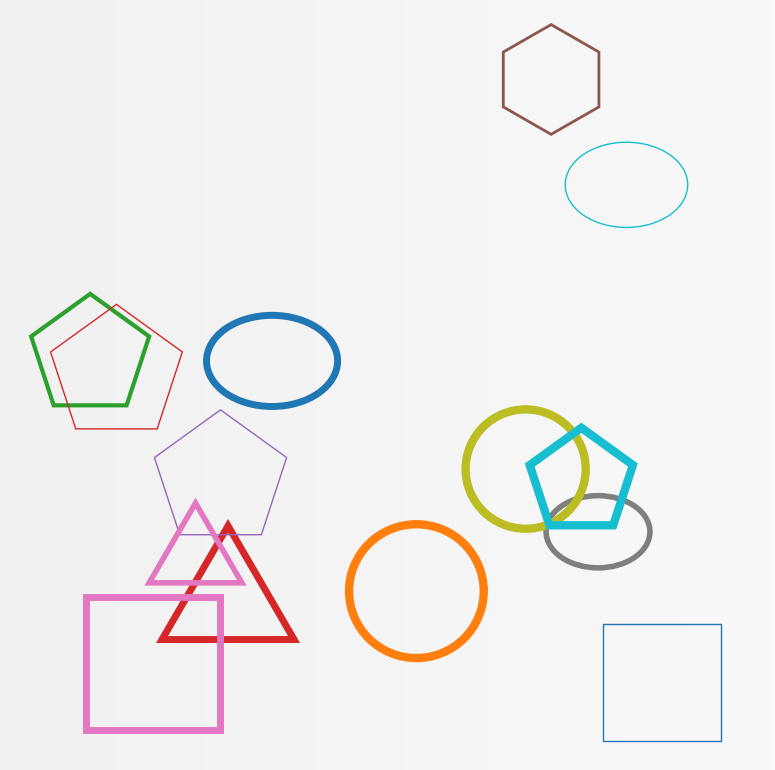[{"shape": "square", "thickness": 0.5, "radius": 0.38, "center": [0.854, 0.114]}, {"shape": "oval", "thickness": 2.5, "radius": 0.42, "center": [0.351, 0.531]}, {"shape": "circle", "thickness": 3, "radius": 0.43, "center": [0.537, 0.232]}, {"shape": "pentagon", "thickness": 1.5, "radius": 0.4, "center": [0.116, 0.538]}, {"shape": "pentagon", "thickness": 0.5, "radius": 0.45, "center": [0.15, 0.515]}, {"shape": "triangle", "thickness": 2.5, "radius": 0.49, "center": [0.294, 0.219]}, {"shape": "pentagon", "thickness": 0.5, "radius": 0.45, "center": [0.285, 0.378]}, {"shape": "hexagon", "thickness": 1, "radius": 0.36, "center": [0.711, 0.897]}, {"shape": "square", "thickness": 2.5, "radius": 0.43, "center": [0.197, 0.138]}, {"shape": "triangle", "thickness": 2, "radius": 0.35, "center": [0.252, 0.278]}, {"shape": "oval", "thickness": 2, "radius": 0.33, "center": [0.772, 0.309]}, {"shape": "circle", "thickness": 3, "radius": 0.39, "center": [0.678, 0.391]}, {"shape": "pentagon", "thickness": 3, "radius": 0.35, "center": [0.75, 0.374]}, {"shape": "oval", "thickness": 0.5, "radius": 0.4, "center": [0.808, 0.76]}]